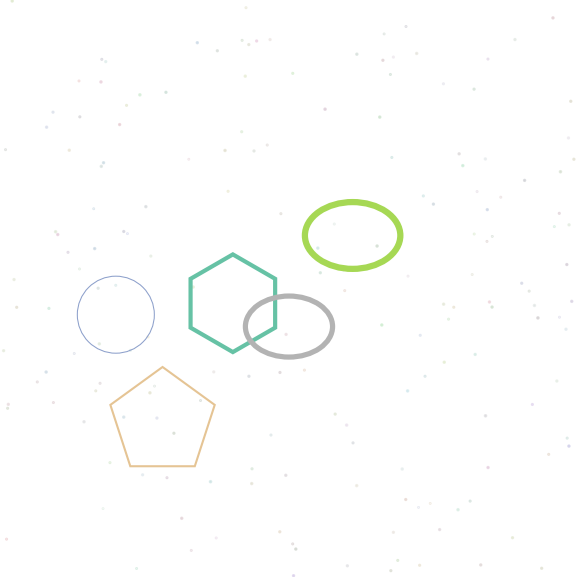[{"shape": "hexagon", "thickness": 2, "radius": 0.42, "center": [0.403, 0.474]}, {"shape": "circle", "thickness": 0.5, "radius": 0.33, "center": [0.201, 0.454]}, {"shape": "oval", "thickness": 3, "radius": 0.41, "center": [0.611, 0.591]}, {"shape": "pentagon", "thickness": 1, "radius": 0.48, "center": [0.281, 0.269]}, {"shape": "oval", "thickness": 2.5, "radius": 0.38, "center": [0.5, 0.434]}]